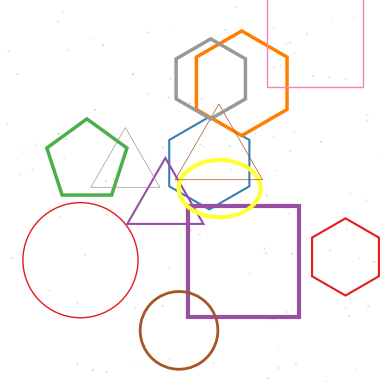[{"shape": "circle", "thickness": 1, "radius": 0.75, "center": [0.209, 0.324]}, {"shape": "hexagon", "thickness": 1.5, "radius": 0.5, "center": [0.897, 0.333]}, {"shape": "hexagon", "thickness": 1.5, "radius": 0.6, "center": [0.544, 0.576]}, {"shape": "pentagon", "thickness": 2.5, "radius": 0.55, "center": [0.226, 0.582]}, {"shape": "square", "thickness": 3, "radius": 0.72, "center": [0.632, 0.321]}, {"shape": "triangle", "thickness": 1.5, "radius": 0.57, "center": [0.429, 0.476]}, {"shape": "hexagon", "thickness": 2.5, "radius": 0.68, "center": [0.628, 0.784]}, {"shape": "oval", "thickness": 3, "radius": 0.53, "center": [0.571, 0.51]}, {"shape": "circle", "thickness": 2, "radius": 0.5, "center": [0.465, 0.142]}, {"shape": "triangle", "thickness": 0.5, "radius": 0.65, "center": [0.568, 0.599]}, {"shape": "square", "thickness": 1, "radius": 0.62, "center": [0.818, 0.898]}, {"shape": "triangle", "thickness": 0.5, "radius": 0.52, "center": [0.326, 0.565]}, {"shape": "hexagon", "thickness": 2.5, "radius": 0.52, "center": [0.547, 0.795]}]